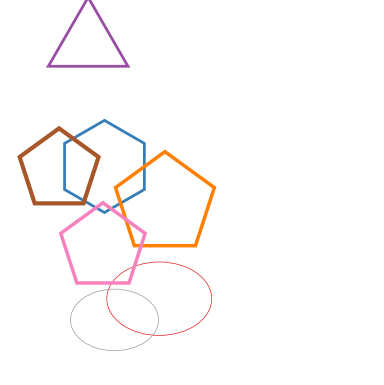[{"shape": "oval", "thickness": 0.5, "radius": 0.68, "center": [0.414, 0.224]}, {"shape": "hexagon", "thickness": 2, "radius": 0.6, "center": [0.271, 0.568]}, {"shape": "triangle", "thickness": 2, "radius": 0.6, "center": [0.229, 0.888]}, {"shape": "pentagon", "thickness": 2.5, "radius": 0.67, "center": [0.428, 0.471]}, {"shape": "pentagon", "thickness": 3, "radius": 0.54, "center": [0.153, 0.559]}, {"shape": "pentagon", "thickness": 2.5, "radius": 0.58, "center": [0.267, 0.358]}, {"shape": "oval", "thickness": 0.5, "radius": 0.57, "center": [0.297, 0.169]}]